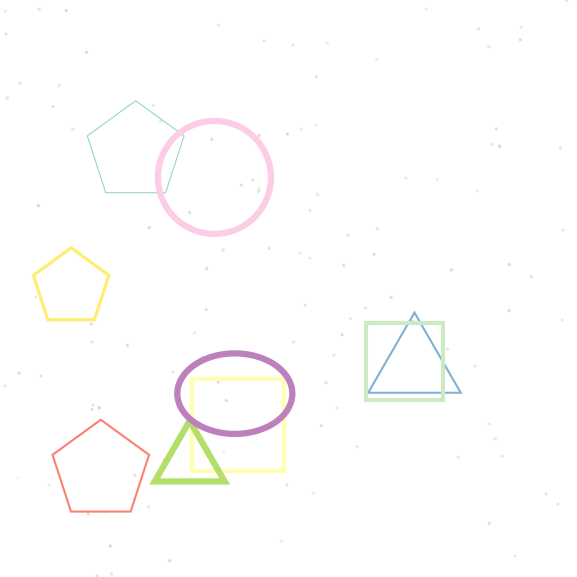[{"shape": "pentagon", "thickness": 0.5, "radius": 0.44, "center": [0.235, 0.737]}, {"shape": "square", "thickness": 2, "radius": 0.4, "center": [0.412, 0.263]}, {"shape": "pentagon", "thickness": 1, "radius": 0.44, "center": [0.175, 0.184]}, {"shape": "triangle", "thickness": 1, "radius": 0.46, "center": [0.718, 0.365]}, {"shape": "triangle", "thickness": 3, "radius": 0.35, "center": [0.328, 0.2]}, {"shape": "circle", "thickness": 3, "radius": 0.49, "center": [0.371, 0.692]}, {"shape": "oval", "thickness": 3, "radius": 0.5, "center": [0.407, 0.317]}, {"shape": "square", "thickness": 2, "radius": 0.33, "center": [0.7, 0.373]}, {"shape": "pentagon", "thickness": 1.5, "radius": 0.34, "center": [0.123, 0.501]}]